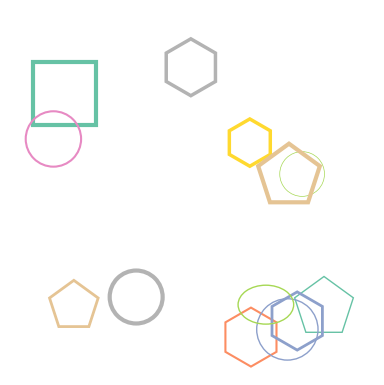[{"shape": "square", "thickness": 3, "radius": 0.41, "center": [0.167, 0.756]}, {"shape": "pentagon", "thickness": 1, "radius": 0.4, "center": [0.842, 0.202]}, {"shape": "hexagon", "thickness": 1.5, "radius": 0.38, "center": [0.652, 0.124]}, {"shape": "hexagon", "thickness": 2, "radius": 0.38, "center": [0.772, 0.166]}, {"shape": "circle", "thickness": 1, "radius": 0.4, "center": [0.746, 0.144]}, {"shape": "circle", "thickness": 1.5, "radius": 0.36, "center": [0.139, 0.639]}, {"shape": "circle", "thickness": 0.5, "radius": 0.29, "center": [0.785, 0.548]}, {"shape": "oval", "thickness": 1, "radius": 0.36, "center": [0.691, 0.209]}, {"shape": "hexagon", "thickness": 2.5, "radius": 0.31, "center": [0.649, 0.63]}, {"shape": "pentagon", "thickness": 3, "radius": 0.42, "center": [0.751, 0.543]}, {"shape": "pentagon", "thickness": 2, "radius": 0.33, "center": [0.192, 0.205]}, {"shape": "hexagon", "thickness": 2.5, "radius": 0.37, "center": [0.496, 0.825]}, {"shape": "circle", "thickness": 3, "radius": 0.34, "center": [0.354, 0.229]}]